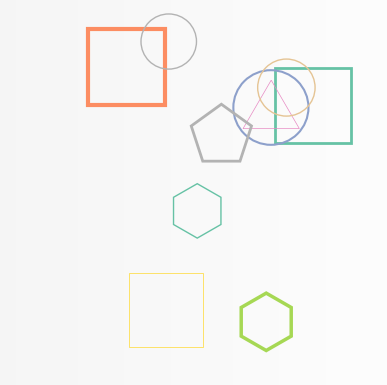[{"shape": "hexagon", "thickness": 1, "radius": 0.35, "center": [0.509, 0.452]}, {"shape": "square", "thickness": 2, "radius": 0.49, "center": [0.808, 0.726]}, {"shape": "square", "thickness": 3, "radius": 0.49, "center": [0.327, 0.827]}, {"shape": "circle", "thickness": 1.5, "radius": 0.48, "center": [0.699, 0.721]}, {"shape": "triangle", "thickness": 0.5, "radius": 0.42, "center": [0.7, 0.708]}, {"shape": "hexagon", "thickness": 2.5, "radius": 0.37, "center": [0.687, 0.164]}, {"shape": "square", "thickness": 0.5, "radius": 0.48, "center": [0.429, 0.194]}, {"shape": "circle", "thickness": 1, "radius": 0.37, "center": [0.739, 0.773]}, {"shape": "circle", "thickness": 1, "radius": 0.36, "center": [0.435, 0.892]}, {"shape": "pentagon", "thickness": 2, "radius": 0.41, "center": [0.571, 0.648]}]